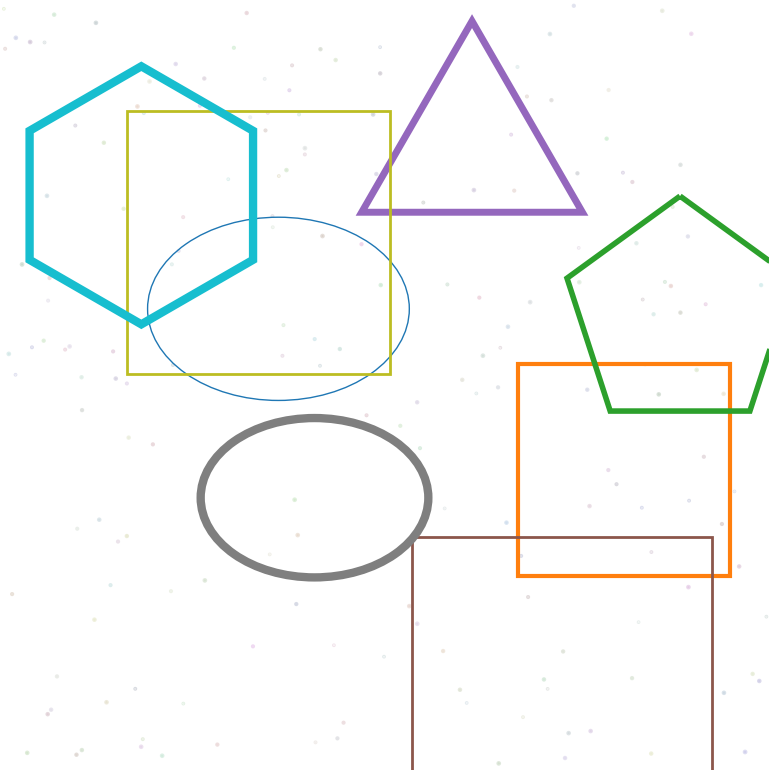[{"shape": "oval", "thickness": 0.5, "radius": 0.85, "center": [0.362, 0.599]}, {"shape": "square", "thickness": 1.5, "radius": 0.69, "center": [0.81, 0.39]}, {"shape": "pentagon", "thickness": 2, "radius": 0.77, "center": [0.883, 0.591]}, {"shape": "triangle", "thickness": 2.5, "radius": 0.83, "center": [0.613, 0.807]}, {"shape": "square", "thickness": 1, "radius": 0.97, "center": [0.73, 0.109]}, {"shape": "oval", "thickness": 3, "radius": 0.74, "center": [0.408, 0.354]}, {"shape": "square", "thickness": 1, "radius": 0.85, "center": [0.336, 0.686]}, {"shape": "hexagon", "thickness": 3, "radius": 0.84, "center": [0.184, 0.746]}]